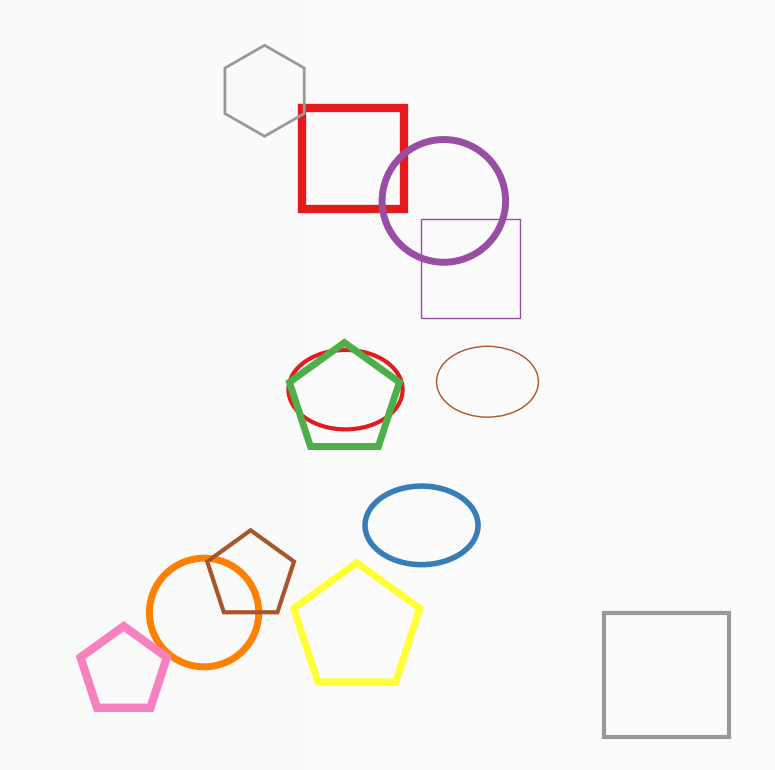[{"shape": "square", "thickness": 3, "radius": 0.33, "center": [0.455, 0.794]}, {"shape": "oval", "thickness": 1.5, "radius": 0.37, "center": [0.446, 0.494]}, {"shape": "oval", "thickness": 2, "radius": 0.36, "center": [0.544, 0.318]}, {"shape": "pentagon", "thickness": 2.5, "radius": 0.37, "center": [0.444, 0.48]}, {"shape": "circle", "thickness": 2.5, "radius": 0.4, "center": [0.573, 0.739]}, {"shape": "square", "thickness": 0.5, "radius": 0.32, "center": [0.607, 0.651]}, {"shape": "circle", "thickness": 2.5, "radius": 0.35, "center": [0.263, 0.205]}, {"shape": "pentagon", "thickness": 2.5, "radius": 0.43, "center": [0.46, 0.184]}, {"shape": "pentagon", "thickness": 1.5, "radius": 0.29, "center": [0.323, 0.252]}, {"shape": "oval", "thickness": 0.5, "radius": 0.33, "center": [0.629, 0.504]}, {"shape": "pentagon", "thickness": 3, "radius": 0.29, "center": [0.16, 0.128]}, {"shape": "square", "thickness": 1.5, "radius": 0.4, "center": [0.86, 0.123]}, {"shape": "hexagon", "thickness": 1, "radius": 0.3, "center": [0.341, 0.882]}]